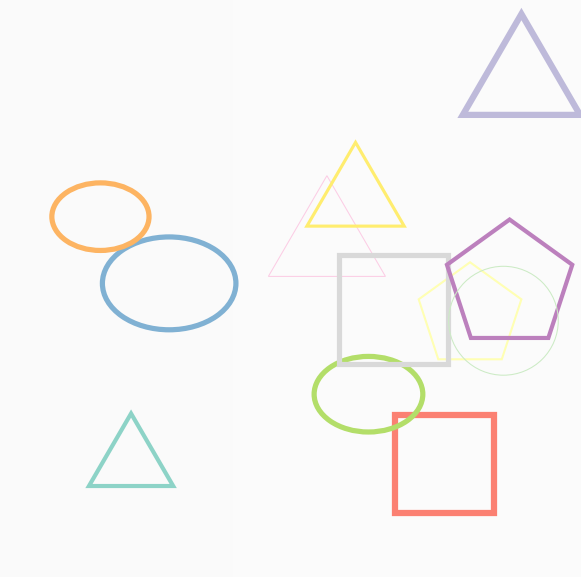[{"shape": "triangle", "thickness": 2, "radius": 0.42, "center": [0.226, 0.199]}, {"shape": "pentagon", "thickness": 1, "radius": 0.46, "center": [0.809, 0.452]}, {"shape": "triangle", "thickness": 3, "radius": 0.58, "center": [0.897, 0.858]}, {"shape": "square", "thickness": 3, "radius": 0.42, "center": [0.764, 0.196]}, {"shape": "oval", "thickness": 2.5, "radius": 0.57, "center": [0.291, 0.508]}, {"shape": "oval", "thickness": 2.5, "radius": 0.42, "center": [0.173, 0.624]}, {"shape": "oval", "thickness": 2.5, "radius": 0.47, "center": [0.634, 0.317]}, {"shape": "triangle", "thickness": 0.5, "radius": 0.58, "center": [0.562, 0.579]}, {"shape": "square", "thickness": 2.5, "radius": 0.47, "center": [0.677, 0.464]}, {"shape": "pentagon", "thickness": 2, "radius": 0.57, "center": [0.877, 0.506]}, {"shape": "circle", "thickness": 0.5, "radius": 0.47, "center": [0.866, 0.444]}, {"shape": "triangle", "thickness": 1.5, "radius": 0.48, "center": [0.612, 0.656]}]